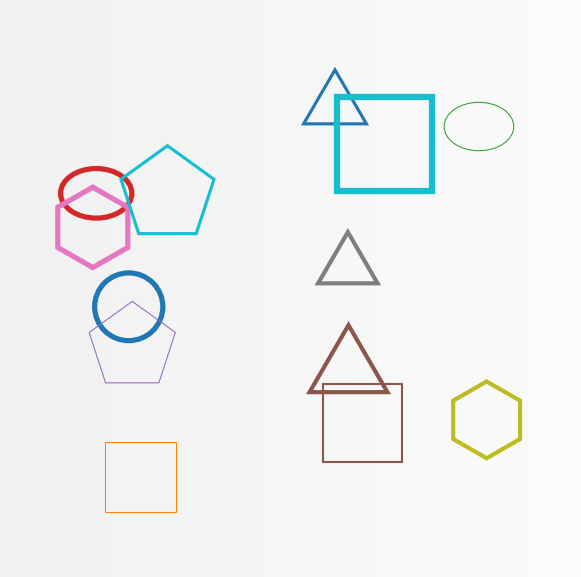[{"shape": "triangle", "thickness": 1.5, "radius": 0.31, "center": [0.576, 0.816]}, {"shape": "circle", "thickness": 2.5, "radius": 0.29, "center": [0.221, 0.468]}, {"shape": "square", "thickness": 0.5, "radius": 0.3, "center": [0.242, 0.174]}, {"shape": "oval", "thickness": 0.5, "radius": 0.3, "center": [0.824, 0.78]}, {"shape": "oval", "thickness": 2.5, "radius": 0.31, "center": [0.166, 0.664]}, {"shape": "pentagon", "thickness": 0.5, "radius": 0.39, "center": [0.228, 0.399]}, {"shape": "triangle", "thickness": 2, "radius": 0.39, "center": [0.6, 0.359]}, {"shape": "square", "thickness": 1, "radius": 0.34, "center": [0.623, 0.267]}, {"shape": "hexagon", "thickness": 2.5, "radius": 0.35, "center": [0.16, 0.605]}, {"shape": "triangle", "thickness": 2, "radius": 0.3, "center": [0.598, 0.538]}, {"shape": "hexagon", "thickness": 2, "radius": 0.33, "center": [0.837, 0.272]}, {"shape": "square", "thickness": 3, "radius": 0.41, "center": [0.662, 0.75]}, {"shape": "pentagon", "thickness": 1.5, "radius": 0.42, "center": [0.288, 0.663]}]